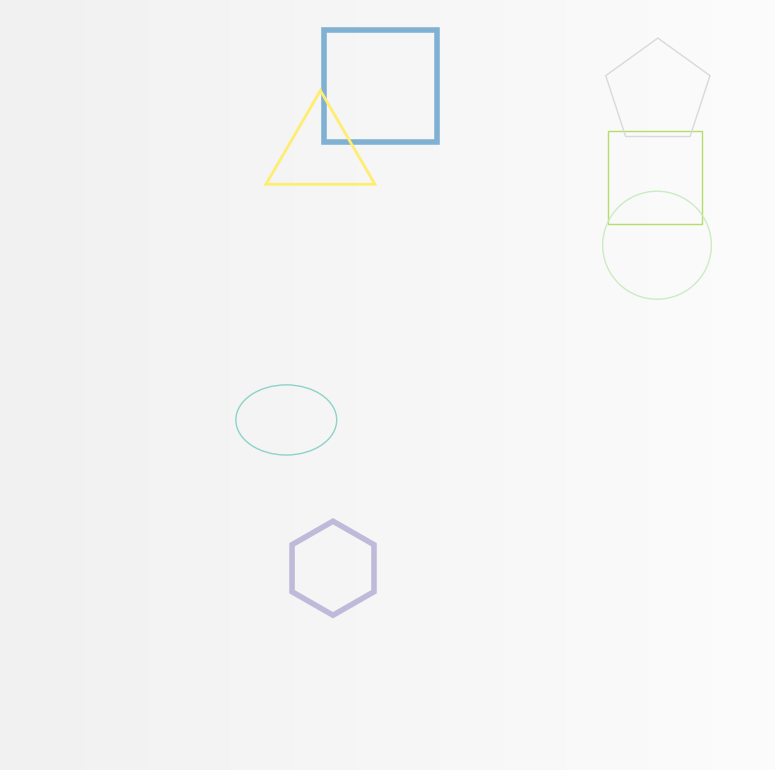[{"shape": "oval", "thickness": 0.5, "radius": 0.33, "center": [0.369, 0.455]}, {"shape": "hexagon", "thickness": 2, "radius": 0.31, "center": [0.43, 0.262]}, {"shape": "square", "thickness": 2, "radius": 0.37, "center": [0.491, 0.888]}, {"shape": "square", "thickness": 0.5, "radius": 0.3, "center": [0.845, 0.77]}, {"shape": "pentagon", "thickness": 0.5, "radius": 0.35, "center": [0.849, 0.88]}, {"shape": "circle", "thickness": 0.5, "radius": 0.35, "center": [0.848, 0.682]}, {"shape": "triangle", "thickness": 1, "radius": 0.41, "center": [0.413, 0.801]}]